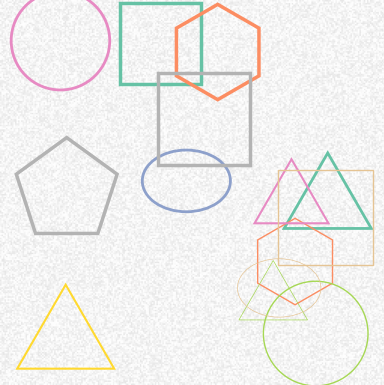[{"shape": "square", "thickness": 2.5, "radius": 0.53, "center": [0.417, 0.886]}, {"shape": "triangle", "thickness": 2, "radius": 0.65, "center": [0.851, 0.472]}, {"shape": "hexagon", "thickness": 2.5, "radius": 0.62, "center": [0.565, 0.865]}, {"shape": "hexagon", "thickness": 1, "radius": 0.56, "center": [0.766, 0.321]}, {"shape": "oval", "thickness": 2, "radius": 0.57, "center": [0.484, 0.53]}, {"shape": "circle", "thickness": 2, "radius": 0.64, "center": [0.157, 0.894]}, {"shape": "triangle", "thickness": 1.5, "radius": 0.55, "center": [0.757, 0.475]}, {"shape": "triangle", "thickness": 0.5, "radius": 0.51, "center": [0.71, 0.22]}, {"shape": "circle", "thickness": 1, "radius": 0.68, "center": [0.82, 0.134]}, {"shape": "triangle", "thickness": 1.5, "radius": 0.73, "center": [0.171, 0.115]}, {"shape": "square", "thickness": 1, "radius": 0.62, "center": [0.846, 0.436]}, {"shape": "oval", "thickness": 0.5, "radius": 0.54, "center": [0.725, 0.252]}, {"shape": "square", "thickness": 2.5, "radius": 0.6, "center": [0.53, 0.691]}, {"shape": "pentagon", "thickness": 2.5, "radius": 0.69, "center": [0.173, 0.505]}]